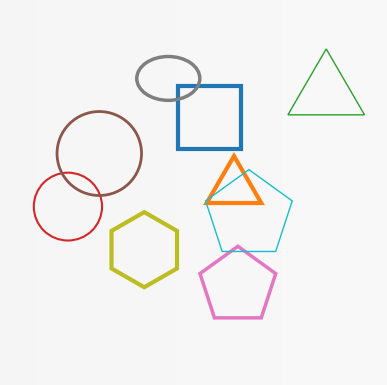[{"shape": "square", "thickness": 3, "radius": 0.41, "center": [0.54, 0.694]}, {"shape": "triangle", "thickness": 3, "radius": 0.41, "center": [0.604, 0.513]}, {"shape": "triangle", "thickness": 1, "radius": 0.57, "center": [0.842, 0.759]}, {"shape": "circle", "thickness": 1.5, "radius": 0.44, "center": [0.175, 0.463]}, {"shape": "circle", "thickness": 2, "radius": 0.55, "center": [0.256, 0.601]}, {"shape": "pentagon", "thickness": 2.5, "radius": 0.51, "center": [0.614, 0.258]}, {"shape": "oval", "thickness": 2.5, "radius": 0.41, "center": [0.434, 0.796]}, {"shape": "hexagon", "thickness": 3, "radius": 0.49, "center": [0.372, 0.351]}, {"shape": "pentagon", "thickness": 1, "radius": 0.59, "center": [0.642, 0.442]}]